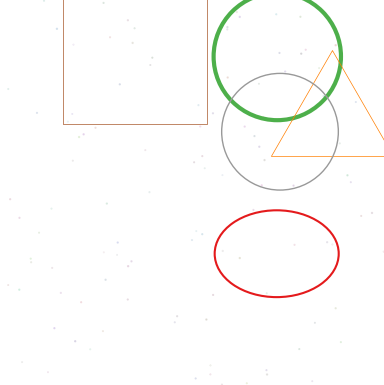[{"shape": "oval", "thickness": 1.5, "radius": 0.81, "center": [0.719, 0.341]}, {"shape": "circle", "thickness": 3, "radius": 0.83, "center": [0.72, 0.853]}, {"shape": "triangle", "thickness": 0.5, "radius": 0.92, "center": [0.864, 0.685]}, {"shape": "square", "thickness": 0.5, "radius": 0.93, "center": [0.351, 0.863]}, {"shape": "circle", "thickness": 1, "radius": 0.76, "center": [0.727, 0.658]}]